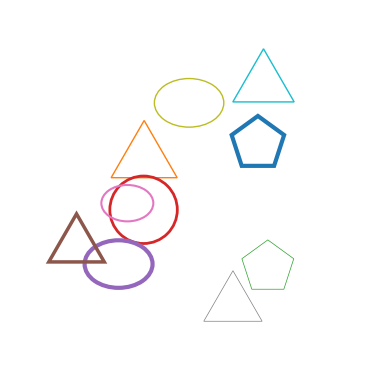[{"shape": "pentagon", "thickness": 3, "radius": 0.36, "center": [0.67, 0.627]}, {"shape": "triangle", "thickness": 1, "radius": 0.5, "center": [0.374, 0.588]}, {"shape": "pentagon", "thickness": 0.5, "radius": 0.35, "center": [0.696, 0.306]}, {"shape": "circle", "thickness": 2, "radius": 0.44, "center": [0.373, 0.455]}, {"shape": "oval", "thickness": 3, "radius": 0.44, "center": [0.308, 0.314]}, {"shape": "triangle", "thickness": 2.5, "radius": 0.42, "center": [0.199, 0.361]}, {"shape": "oval", "thickness": 1.5, "radius": 0.34, "center": [0.331, 0.472]}, {"shape": "triangle", "thickness": 0.5, "radius": 0.44, "center": [0.605, 0.209]}, {"shape": "oval", "thickness": 1, "radius": 0.45, "center": [0.491, 0.733]}, {"shape": "triangle", "thickness": 1, "radius": 0.46, "center": [0.684, 0.781]}]